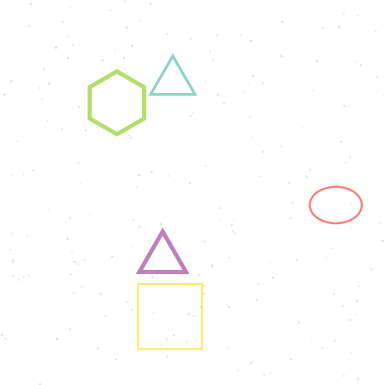[{"shape": "triangle", "thickness": 2, "radius": 0.33, "center": [0.449, 0.788]}, {"shape": "oval", "thickness": 1.5, "radius": 0.34, "center": [0.872, 0.467]}, {"shape": "hexagon", "thickness": 3, "radius": 0.41, "center": [0.304, 0.733]}, {"shape": "triangle", "thickness": 3, "radius": 0.35, "center": [0.423, 0.329]}, {"shape": "square", "thickness": 1.5, "radius": 0.42, "center": [0.441, 0.178]}]